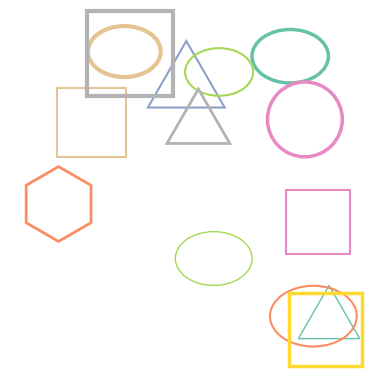[{"shape": "oval", "thickness": 2.5, "radius": 0.5, "center": [0.754, 0.854]}, {"shape": "triangle", "thickness": 1, "radius": 0.46, "center": [0.855, 0.166]}, {"shape": "hexagon", "thickness": 2, "radius": 0.49, "center": [0.152, 0.47]}, {"shape": "oval", "thickness": 1.5, "radius": 0.56, "center": [0.814, 0.179]}, {"shape": "triangle", "thickness": 1.5, "radius": 0.58, "center": [0.484, 0.778]}, {"shape": "square", "thickness": 1.5, "radius": 0.42, "center": [0.827, 0.423]}, {"shape": "circle", "thickness": 2.5, "radius": 0.49, "center": [0.792, 0.69]}, {"shape": "oval", "thickness": 1, "radius": 0.5, "center": [0.555, 0.329]}, {"shape": "oval", "thickness": 1.5, "radius": 0.44, "center": [0.569, 0.813]}, {"shape": "square", "thickness": 2.5, "radius": 0.47, "center": [0.844, 0.145]}, {"shape": "oval", "thickness": 3, "radius": 0.47, "center": [0.323, 0.866]}, {"shape": "square", "thickness": 1.5, "radius": 0.45, "center": [0.237, 0.681]}, {"shape": "triangle", "thickness": 2, "radius": 0.47, "center": [0.515, 0.675]}, {"shape": "square", "thickness": 3, "radius": 0.56, "center": [0.338, 0.861]}]